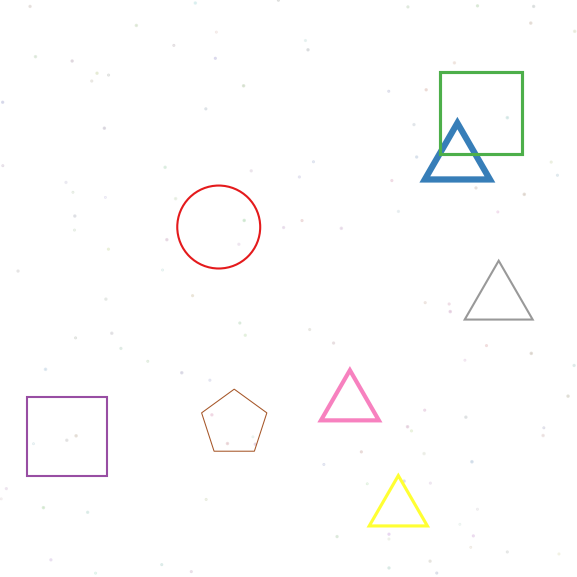[{"shape": "circle", "thickness": 1, "radius": 0.36, "center": [0.379, 0.606]}, {"shape": "triangle", "thickness": 3, "radius": 0.33, "center": [0.792, 0.721]}, {"shape": "square", "thickness": 1.5, "radius": 0.36, "center": [0.833, 0.804]}, {"shape": "square", "thickness": 1, "radius": 0.34, "center": [0.116, 0.244]}, {"shape": "triangle", "thickness": 1.5, "radius": 0.29, "center": [0.69, 0.117]}, {"shape": "pentagon", "thickness": 0.5, "radius": 0.3, "center": [0.406, 0.266]}, {"shape": "triangle", "thickness": 2, "radius": 0.29, "center": [0.606, 0.3]}, {"shape": "triangle", "thickness": 1, "radius": 0.34, "center": [0.864, 0.48]}]